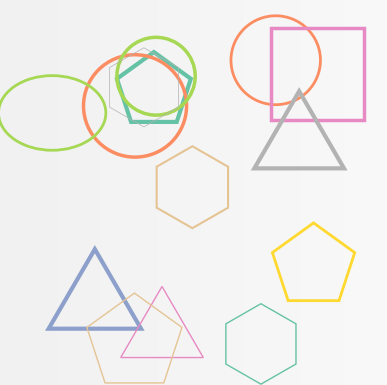[{"shape": "hexagon", "thickness": 1, "radius": 0.52, "center": [0.673, 0.107]}, {"shape": "pentagon", "thickness": 3, "radius": 0.5, "center": [0.397, 0.764]}, {"shape": "circle", "thickness": 2, "radius": 0.58, "center": [0.711, 0.844]}, {"shape": "circle", "thickness": 2.5, "radius": 0.66, "center": [0.348, 0.725]}, {"shape": "triangle", "thickness": 3, "radius": 0.69, "center": [0.245, 0.215]}, {"shape": "triangle", "thickness": 1, "radius": 0.62, "center": [0.418, 0.133]}, {"shape": "square", "thickness": 2.5, "radius": 0.6, "center": [0.82, 0.808]}, {"shape": "circle", "thickness": 2.5, "radius": 0.51, "center": [0.403, 0.802]}, {"shape": "oval", "thickness": 2, "radius": 0.69, "center": [0.135, 0.707]}, {"shape": "pentagon", "thickness": 2, "radius": 0.56, "center": [0.809, 0.309]}, {"shape": "pentagon", "thickness": 1, "radius": 0.64, "center": [0.347, 0.11]}, {"shape": "hexagon", "thickness": 1.5, "radius": 0.53, "center": [0.496, 0.514]}, {"shape": "triangle", "thickness": 3, "radius": 0.67, "center": [0.772, 0.629]}, {"shape": "hexagon", "thickness": 0.5, "radius": 0.51, "center": [0.371, 0.773]}]